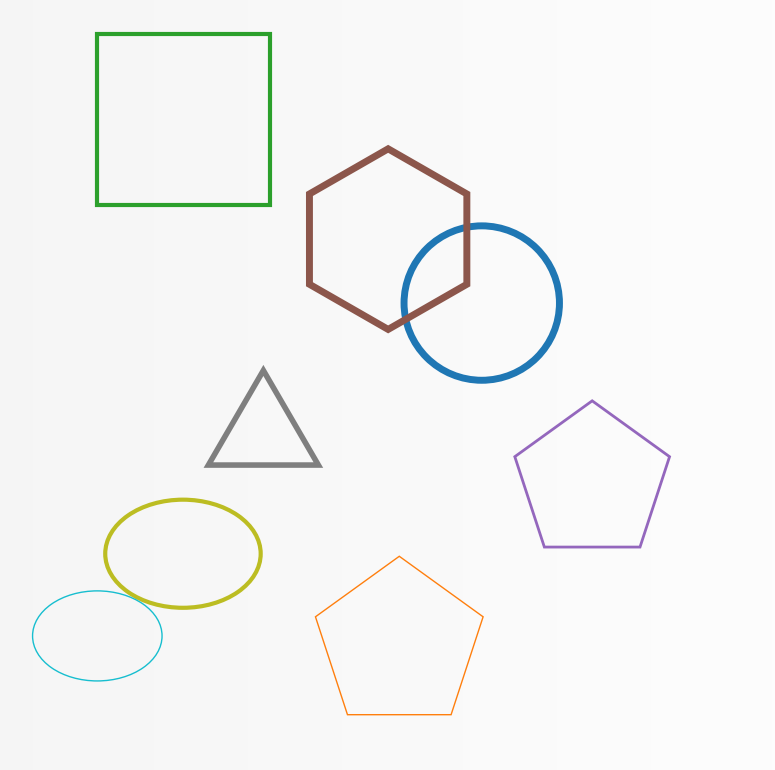[{"shape": "circle", "thickness": 2.5, "radius": 0.5, "center": [0.622, 0.606]}, {"shape": "pentagon", "thickness": 0.5, "radius": 0.57, "center": [0.515, 0.164]}, {"shape": "square", "thickness": 1.5, "radius": 0.56, "center": [0.237, 0.845]}, {"shape": "pentagon", "thickness": 1, "radius": 0.52, "center": [0.764, 0.374]}, {"shape": "hexagon", "thickness": 2.5, "radius": 0.59, "center": [0.501, 0.689]}, {"shape": "triangle", "thickness": 2, "radius": 0.41, "center": [0.34, 0.437]}, {"shape": "oval", "thickness": 1.5, "radius": 0.5, "center": [0.236, 0.281]}, {"shape": "oval", "thickness": 0.5, "radius": 0.42, "center": [0.126, 0.174]}]